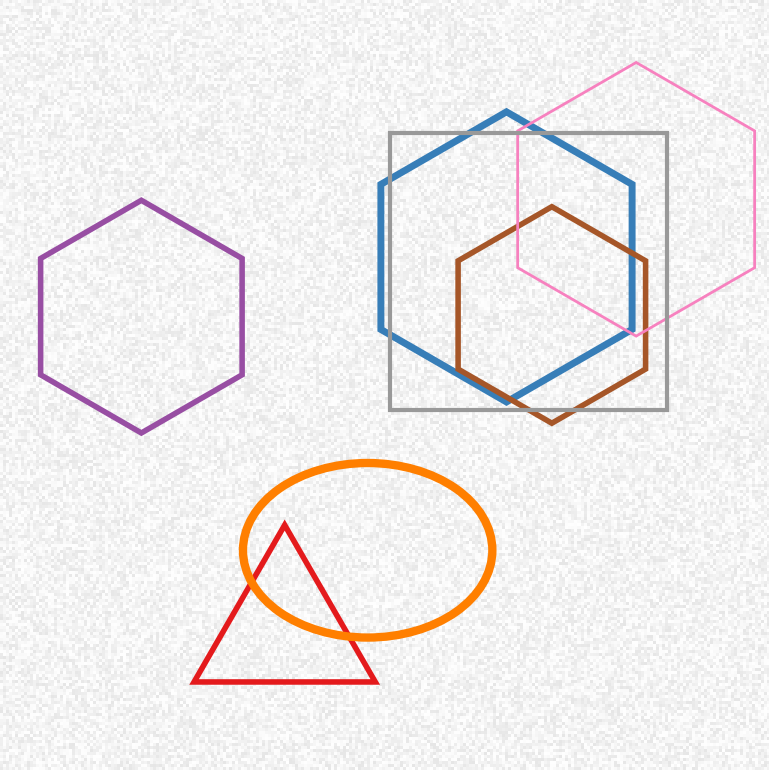[{"shape": "triangle", "thickness": 2, "radius": 0.68, "center": [0.37, 0.182]}, {"shape": "hexagon", "thickness": 2.5, "radius": 0.94, "center": [0.658, 0.666]}, {"shape": "hexagon", "thickness": 2, "radius": 0.76, "center": [0.184, 0.589]}, {"shape": "oval", "thickness": 3, "radius": 0.81, "center": [0.477, 0.285]}, {"shape": "hexagon", "thickness": 2, "radius": 0.7, "center": [0.717, 0.591]}, {"shape": "hexagon", "thickness": 1, "radius": 0.89, "center": [0.826, 0.741]}, {"shape": "square", "thickness": 1.5, "radius": 0.9, "center": [0.686, 0.648]}]